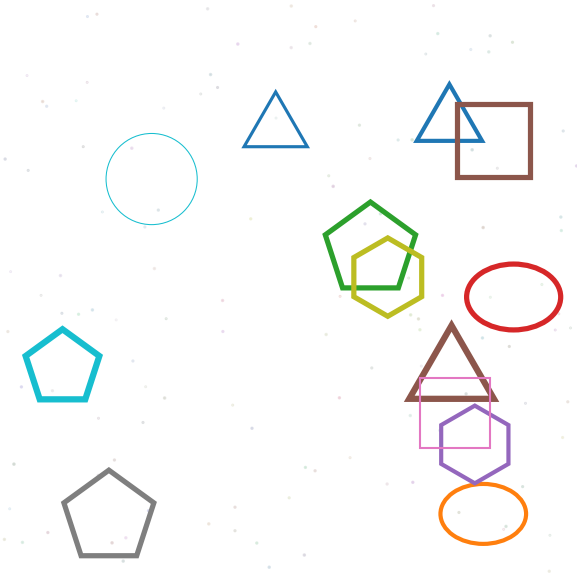[{"shape": "triangle", "thickness": 1.5, "radius": 0.32, "center": [0.477, 0.777]}, {"shape": "triangle", "thickness": 2, "radius": 0.33, "center": [0.778, 0.788]}, {"shape": "oval", "thickness": 2, "radius": 0.37, "center": [0.837, 0.109]}, {"shape": "pentagon", "thickness": 2.5, "radius": 0.41, "center": [0.641, 0.567]}, {"shape": "oval", "thickness": 2.5, "radius": 0.41, "center": [0.889, 0.485]}, {"shape": "hexagon", "thickness": 2, "radius": 0.34, "center": [0.822, 0.229]}, {"shape": "triangle", "thickness": 3, "radius": 0.42, "center": [0.782, 0.351]}, {"shape": "square", "thickness": 2.5, "radius": 0.32, "center": [0.855, 0.756]}, {"shape": "square", "thickness": 1, "radius": 0.3, "center": [0.788, 0.285]}, {"shape": "pentagon", "thickness": 2.5, "radius": 0.41, "center": [0.189, 0.103]}, {"shape": "hexagon", "thickness": 2.5, "radius": 0.34, "center": [0.671, 0.519]}, {"shape": "circle", "thickness": 0.5, "radius": 0.39, "center": [0.263, 0.689]}, {"shape": "pentagon", "thickness": 3, "radius": 0.34, "center": [0.108, 0.362]}]